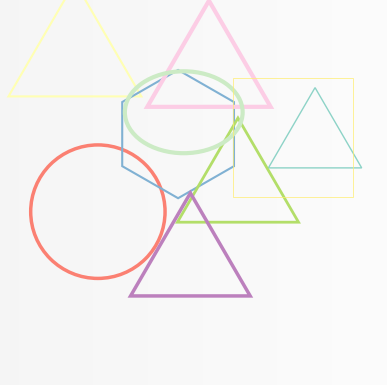[{"shape": "triangle", "thickness": 1, "radius": 0.69, "center": [0.813, 0.633]}, {"shape": "triangle", "thickness": 1.5, "radius": 0.99, "center": [0.193, 0.849]}, {"shape": "circle", "thickness": 2.5, "radius": 0.87, "center": [0.253, 0.45]}, {"shape": "hexagon", "thickness": 1.5, "radius": 0.83, "center": [0.46, 0.652]}, {"shape": "triangle", "thickness": 2, "radius": 0.9, "center": [0.614, 0.513]}, {"shape": "triangle", "thickness": 3, "radius": 0.92, "center": [0.539, 0.814]}, {"shape": "triangle", "thickness": 2.5, "radius": 0.89, "center": [0.491, 0.32]}, {"shape": "oval", "thickness": 3, "radius": 0.76, "center": [0.474, 0.708]}, {"shape": "square", "thickness": 0.5, "radius": 0.78, "center": [0.757, 0.643]}]